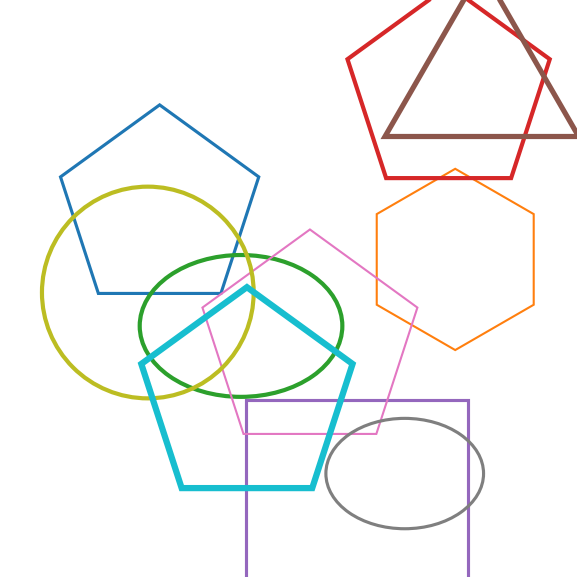[{"shape": "pentagon", "thickness": 1.5, "radius": 0.9, "center": [0.276, 0.637]}, {"shape": "hexagon", "thickness": 1, "radius": 0.78, "center": [0.788, 0.55]}, {"shape": "oval", "thickness": 2, "radius": 0.88, "center": [0.417, 0.435]}, {"shape": "pentagon", "thickness": 2, "radius": 0.92, "center": [0.777, 0.84]}, {"shape": "square", "thickness": 1.5, "radius": 0.96, "center": [0.618, 0.115]}, {"shape": "triangle", "thickness": 2.5, "radius": 0.97, "center": [0.834, 0.86]}, {"shape": "pentagon", "thickness": 1, "radius": 0.98, "center": [0.537, 0.406]}, {"shape": "oval", "thickness": 1.5, "radius": 0.68, "center": [0.701, 0.179]}, {"shape": "circle", "thickness": 2, "radius": 0.92, "center": [0.256, 0.493]}, {"shape": "pentagon", "thickness": 3, "radius": 0.96, "center": [0.428, 0.31]}]